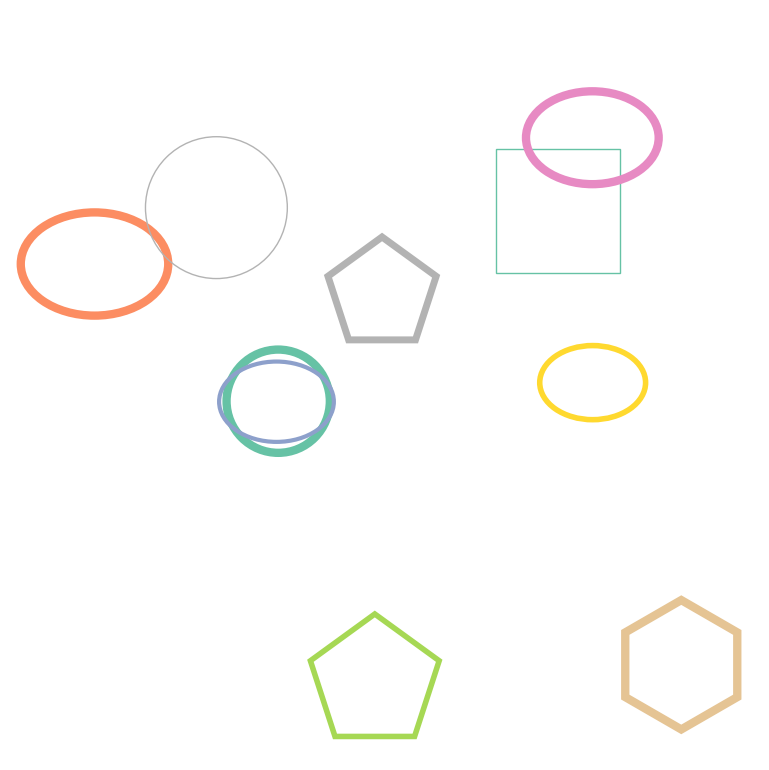[{"shape": "square", "thickness": 0.5, "radius": 0.4, "center": [0.725, 0.726]}, {"shape": "circle", "thickness": 3, "radius": 0.34, "center": [0.361, 0.479]}, {"shape": "oval", "thickness": 3, "radius": 0.48, "center": [0.123, 0.657]}, {"shape": "oval", "thickness": 1.5, "radius": 0.37, "center": [0.359, 0.478]}, {"shape": "oval", "thickness": 3, "radius": 0.43, "center": [0.769, 0.821]}, {"shape": "pentagon", "thickness": 2, "radius": 0.44, "center": [0.487, 0.115]}, {"shape": "oval", "thickness": 2, "radius": 0.34, "center": [0.77, 0.503]}, {"shape": "hexagon", "thickness": 3, "radius": 0.42, "center": [0.885, 0.137]}, {"shape": "pentagon", "thickness": 2.5, "radius": 0.37, "center": [0.496, 0.618]}, {"shape": "circle", "thickness": 0.5, "radius": 0.46, "center": [0.281, 0.73]}]